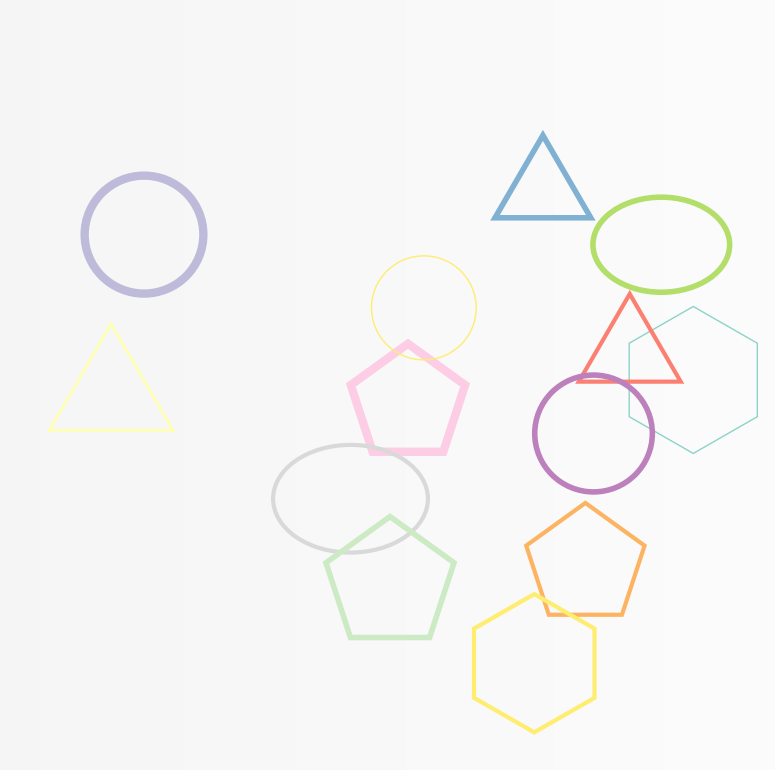[{"shape": "hexagon", "thickness": 0.5, "radius": 0.48, "center": [0.895, 0.507]}, {"shape": "triangle", "thickness": 1, "radius": 0.46, "center": [0.143, 0.487]}, {"shape": "circle", "thickness": 3, "radius": 0.38, "center": [0.186, 0.695]}, {"shape": "triangle", "thickness": 1.5, "radius": 0.38, "center": [0.813, 0.542]}, {"shape": "triangle", "thickness": 2, "radius": 0.36, "center": [0.701, 0.753]}, {"shape": "pentagon", "thickness": 1.5, "radius": 0.4, "center": [0.755, 0.267]}, {"shape": "oval", "thickness": 2, "radius": 0.44, "center": [0.853, 0.682]}, {"shape": "pentagon", "thickness": 3, "radius": 0.39, "center": [0.526, 0.476]}, {"shape": "oval", "thickness": 1.5, "radius": 0.5, "center": [0.452, 0.352]}, {"shape": "circle", "thickness": 2, "radius": 0.38, "center": [0.766, 0.437]}, {"shape": "pentagon", "thickness": 2, "radius": 0.43, "center": [0.503, 0.242]}, {"shape": "hexagon", "thickness": 1.5, "radius": 0.45, "center": [0.689, 0.139]}, {"shape": "circle", "thickness": 0.5, "radius": 0.34, "center": [0.547, 0.6]}]